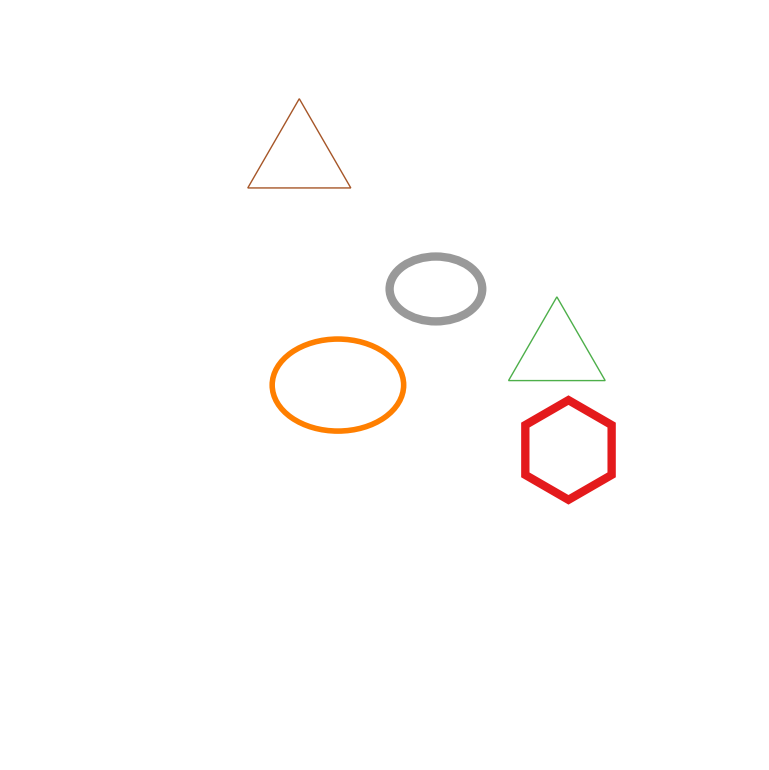[{"shape": "hexagon", "thickness": 3, "radius": 0.32, "center": [0.738, 0.416]}, {"shape": "triangle", "thickness": 0.5, "radius": 0.36, "center": [0.723, 0.542]}, {"shape": "oval", "thickness": 2, "radius": 0.43, "center": [0.439, 0.5]}, {"shape": "triangle", "thickness": 0.5, "radius": 0.39, "center": [0.389, 0.795]}, {"shape": "oval", "thickness": 3, "radius": 0.3, "center": [0.566, 0.625]}]